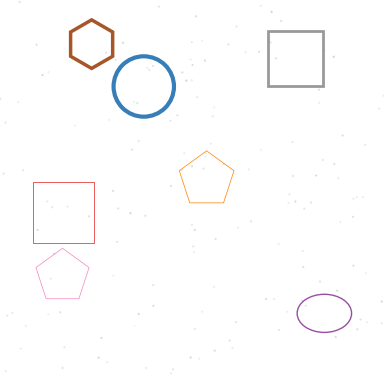[{"shape": "square", "thickness": 0.5, "radius": 0.4, "center": [0.165, 0.447]}, {"shape": "circle", "thickness": 3, "radius": 0.39, "center": [0.373, 0.775]}, {"shape": "oval", "thickness": 1, "radius": 0.35, "center": [0.842, 0.186]}, {"shape": "pentagon", "thickness": 0.5, "radius": 0.37, "center": [0.537, 0.533]}, {"shape": "hexagon", "thickness": 2.5, "radius": 0.32, "center": [0.238, 0.885]}, {"shape": "pentagon", "thickness": 0.5, "radius": 0.36, "center": [0.162, 0.283]}, {"shape": "square", "thickness": 2, "radius": 0.36, "center": [0.768, 0.849]}]